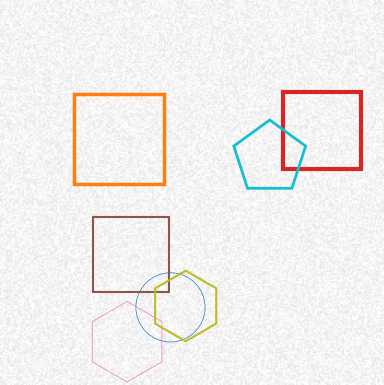[{"shape": "circle", "thickness": 0.5, "radius": 0.45, "center": [0.443, 0.202]}, {"shape": "square", "thickness": 2.5, "radius": 0.58, "center": [0.31, 0.639]}, {"shape": "square", "thickness": 3, "radius": 0.5, "center": [0.837, 0.661]}, {"shape": "square", "thickness": 1.5, "radius": 0.49, "center": [0.341, 0.339]}, {"shape": "hexagon", "thickness": 0.5, "radius": 0.52, "center": [0.33, 0.113]}, {"shape": "hexagon", "thickness": 1.5, "radius": 0.46, "center": [0.482, 0.205]}, {"shape": "pentagon", "thickness": 2, "radius": 0.49, "center": [0.701, 0.59]}]